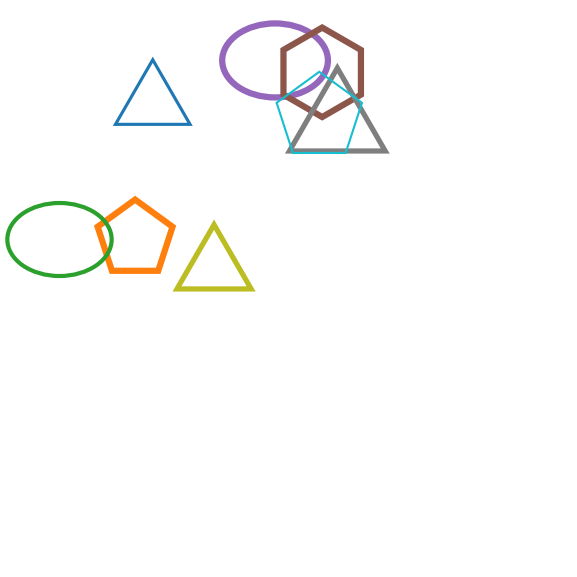[{"shape": "triangle", "thickness": 1.5, "radius": 0.37, "center": [0.265, 0.821]}, {"shape": "pentagon", "thickness": 3, "radius": 0.34, "center": [0.234, 0.585]}, {"shape": "oval", "thickness": 2, "radius": 0.45, "center": [0.103, 0.584]}, {"shape": "oval", "thickness": 3, "radius": 0.46, "center": [0.476, 0.895]}, {"shape": "hexagon", "thickness": 3, "radius": 0.39, "center": [0.558, 0.874]}, {"shape": "triangle", "thickness": 2.5, "radius": 0.48, "center": [0.584, 0.786]}, {"shape": "triangle", "thickness": 2.5, "radius": 0.37, "center": [0.371, 0.536]}, {"shape": "pentagon", "thickness": 1, "radius": 0.39, "center": [0.553, 0.797]}]